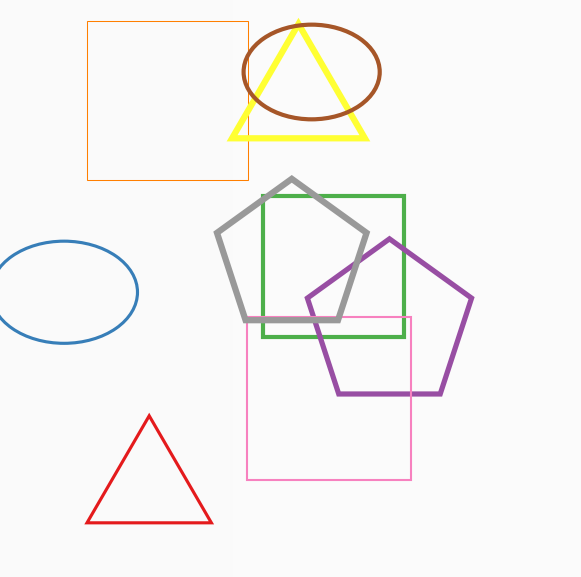[{"shape": "triangle", "thickness": 1.5, "radius": 0.62, "center": [0.257, 0.156]}, {"shape": "oval", "thickness": 1.5, "radius": 0.63, "center": [0.11, 0.493]}, {"shape": "square", "thickness": 2, "radius": 0.61, "center": [0.574, 0.538]}, {"shape": "pentagon", "thickness": 2.5, "radius": 0.74, "center": [0.67, 0.437]}, {"shape": "square", "thickness": 0.5, "radius": 0.69, "center": [0.289, 0.825]}, {"shape": "triangle", "thickness": 3, "radius": 0.66, "center": [0.514, 0.826]}, {"shape": "oval", "thickness": 2, "radius": 0.59, "center": [0.536, 0.874]}, {"shape": "square", "thickness": 1, "radius": 0.71, "center": [0.566, 0.309]}, {"shape": "pentagon", "thickness": 3, "radius": 0.68, "center": [0.502, 0.554]}]